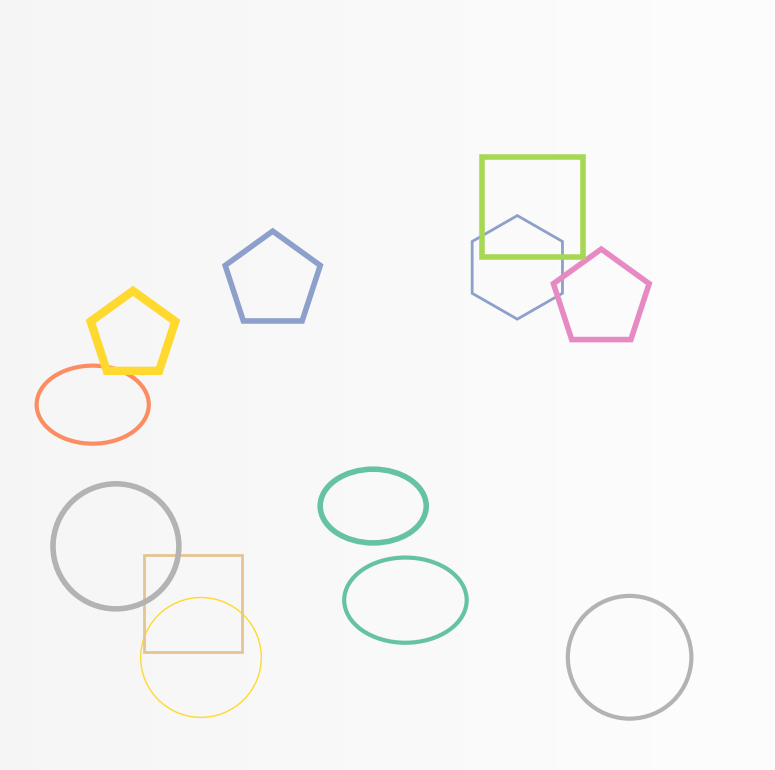[{"shape": "oval", "thickness": 2, "radius": 0.34, "center": [0.482, 0.343]}, {"shape": "oval", "thickness": 1.5, "radius": 0.4, "center": [0.523, 0.221]}, {"shape": "oval", "thickness": 1.5, "radius": 0.36, "center": [0.12, 0.474]}, {"shape": "pentagon", "thickness": 2, "radius": 0.32, "center": [0.352, 0.635]}, {"shape": "hexagon", "thickness": 1, "radius": 0.34, "center": [0.668, 0.653]}, {"shape": "pentagon", "thickness": 2, "radius": 0.32, "center": [0.776, 0.612]}, {"shape": "square", "thickness": 2, "radius": 0.33, "center": [0.687, 0.731]}, {"shape": "pentagon", "thickness": 3, "radius": 0.29, "center": [0.172, 0.565]}, {"shape": "circle", "thickness": 0.5, "radius": 0.39, "center": [0.259, 0.146]}, {"shape": "square", "thickness": 1, "radius": 0.32, "center": [0.249, 0.216]}, {"shape": "circle", "thickness": 1.5, "radius": 0.4, "center": [0.812, 0.146]}, {"shape": "circle", "thickness": 2, "radius": 0.41, "center": [0.15, 0.29]}]